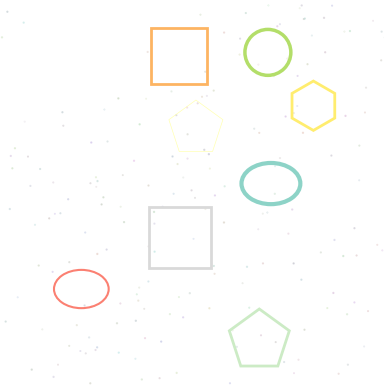[{"shape": "oval", "thickness": 3, "radius": 0.38, "center": [0.704, 0.523]}, {"shape": "pentagon", "thickness": 0.5, "radius": 0.37, "center": [0.509, 0.666]}, {"shape": "oval", "thickness": 1.5, "radius": 0.36, "center": [0.211, 0.249]}, {"shape": "square", "thickness": 2, "radius": 0.36, "center": [0.465, 0.853]}, {"shape": "circle", "thickness": 2.5, "radius": 0.3, "center": [0.696, 0.864]}, {"shape": "square", "thickness": 2, "radius": 0.4, "center": [0.468, 0.383]}, {"shape": "pentagon", "thickness": 2, "radius": 0.41, "center": [0.674, 0.116]}, {"shape": "hexagon", "thickness": 2, "radius": 0.32, "center": [0.814, 0.725]}]